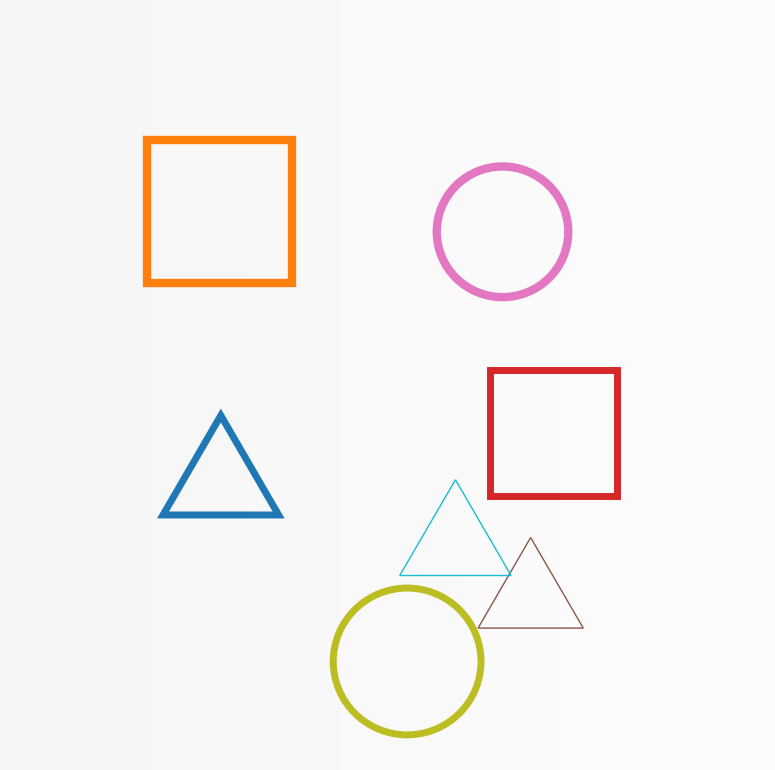[{"shape": "triangle", "thickness": 2.5, "radius": 0.43, "center": [0.285, 0.374]}, {"shape": "square", "thickness": 3, "radius": 0.47, "center": [0.283, 0.726]}, {"shape": "square", "thickness": 2.5, "radius": 0.41, "center": [0.714, 0.438]}, {"shape": "triangle", "thickness": 0.5, "radius": 0.39, "center": [0.685, 0.223]}, {"shape": "circle", "thickness": 3, "radius": 0.42, "center": [0.648, 0.699]}, {"shape": "circle", "thickness": 2.5, "radius": 0.48, "center": [0.525, 0.141]}, {"shape": "triangle", "thickness": 0.5, "radius": 0.41, "center": [0.588, 0.294]}]